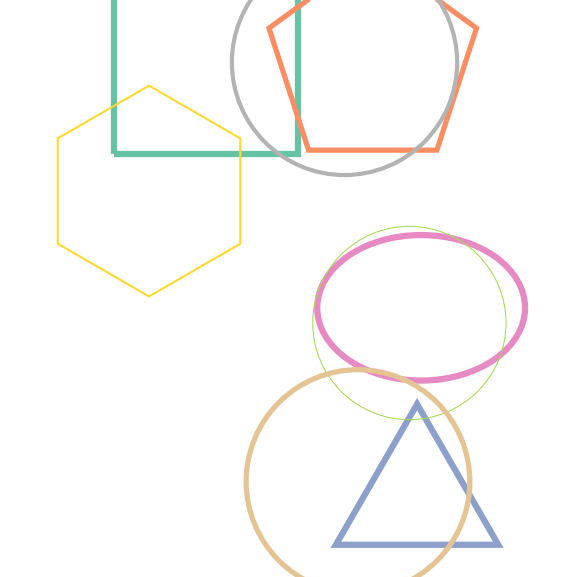[{"shape": "square", "thickness": 3, "radius": 0.8, "center": [0.357, 0.893]}, {"shape": "pentagon", "thickness": 2.5, "radius": 0.94, "center": [0.645, 0.892]}, {"shape": "triangle", "thickness": 3, "radius": 0.81, "center": [0.722, 0.137]}, {"shape": "oval", "thickness": 3, "radius": 0.9, "center": [0.729, 0.466]}, {"shape": "circle", "thickness": 0.5, "radius": 0.84, "center": [0.709, 0.44]}, {"shape": "hexagon", "thickness": 1, "radius": 0.91, "center": [0.258, 0.668]}, {"shape": "circle", "thickness": 2.5, "radius": 0.97, "center": [0.62, 0.165]}, {"shape": "circle", "thickness": 2, "radius": 0.98, "center": [0.597, 0.891]}]